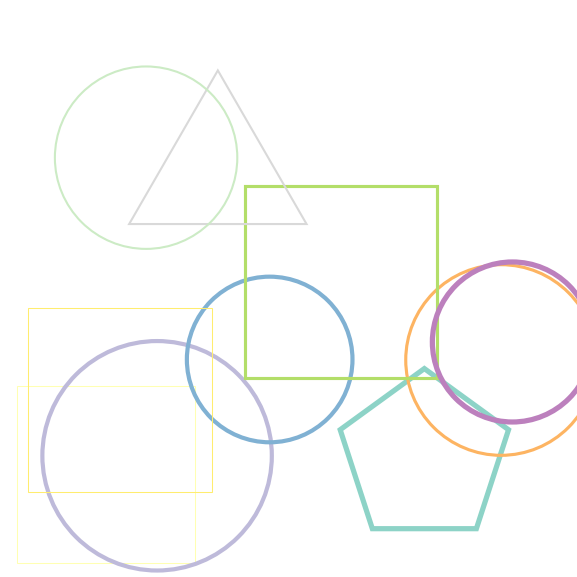[{"shape": "pentagon", "thickness": 2.5, "radius": 0.77, "center": [0.735, 0.208]}, {"shape": "square", "thickness": 0.5, "radius": 0.77, "center": [0.183, 0.177]}, {"shape": "circle", "thickness": 2, "radius": 0.99, "center": [0.272, 0.21]}, {"shape": "circle", "thickness": 2, "radius": 0.72, "center": [0.467, 0.377]}, {"shape": "circle", "thickness": 1.5, "radius": 0.83, "center": [0.868, 0.376]}, {"shape": "square", "thickness": 1.5, "radius": 0.83, "center": [0.591, 0.51]}, {"shape": "triangle", "thickness": 1, "radius": 0.89, "center": [0.377, 0.7]}, {"shape": "circle", "thickness": 2.5, "radius": 0.69, "center": [0.887, 0.407]}, {"shape": "circle", "thickness": 1, "radius": 0.79, "center": [0.253, 0.726]}, {"shape": "square", "thickness": 0.5, "radius": 0.8, "center": [0.208, 0.307]}]